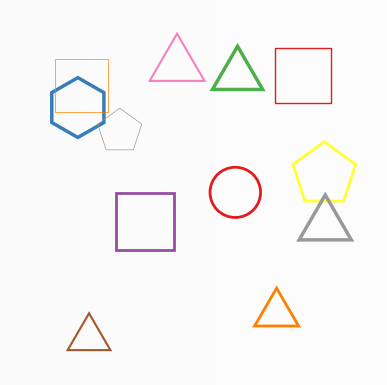[{"shape": "circle", "thickness": 2, "radius": 0.33, "center": [0.607, 0.5]}, {"shape": "square", "thickness": 1, "radius": 0.36, "center": [0.782, 0.804]}, {"shape": "hexagon", "thickness": 2.5, "radius": 0.39, "center": [0.201, 0.721]}, {"shape": "triangle", "thickness": 2.5, "radius": 0.37, "center": [0.613, 0.805]}, {"shape": "square", "thickness": 2, "radius": 0.37, "center": [0.374, 0.425]}, {"shape": "triangle", "thickness": 2, "radius": 0.33, "center": [0.714, 0.186]}, {"shape": "square", "thickness": 0.5, "radius": 0.35, "center": [0.211, 0.778]}, {"shape": "pentagon", "thickness": 2, "radius": 0.43, "center": [0.837, 0.547]}, {"shape": "triangle", "thickness": 1.5, "radius": 0.32, "center": [0.23, 0.122]}, {"shape": "triangle", "thickness": 1.5, "radius": 0.41, "center": [0.457, 0.831]}, {"shape": "triangle", "thickness": 2.5, "radius": 0.39, "center": [0.839, 0.416]}, {"shape": "pentagon", "thickness": 0.5, "radius": 0.3, "center": [0.309, 0.659]}]